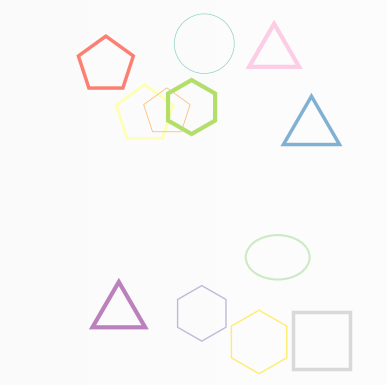[{"shape": "circle", "thickness": 0.5, "radius": 0.39, "center": [0.527, 0.887]}, {"shape": "pentagon", "thickness": 2, "radius": 0.39, "center": [0.373, 0.703]}, {"shape": "hexagon", "thickness": 1, "radius": 0.36, "center": [0.521, 0.186]}, {"shape": "pentagon", "thickness": 2.5, "radius": 0.37, "center": [0.273, 0.832]}, {"shape": "triangle", "thickness": 2.5, "radius": 0.42, "center": [0.804, 0.666]}, {"shape": "pentagon", "thickness": 0.5, "radius": 0.32, "center": [0.431, 0.709]}, {"shape": "hexagon", "thickness": 3, "radius": 0.35, "center": [0.494, 0.722]}, {"shape": "triangle", "thickness": 3, "radius": 0.37, "center": [0.707, 0.864]}, {"shape": "square", "thickness": 2.5, "radius": 0.37, "center": [0.83, 0.114]}, {"shape": "triangle", "thickness": 3, "radius": 0.39, "center": [0.307, 0.189]}, {"shape": "oval", "thickness": 1.5, "radius": 0.41, "center": [0.717, 0.332]}, {"shape": "hexagon", "thickness": 1, "radius": 0.41, "center": [0.669, 0.112]}]